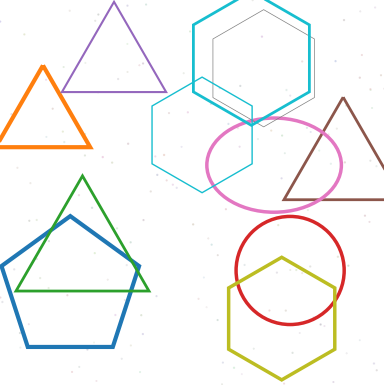[{"shape": "pentagon", "thickness": 3, "radius": 0.94, "center": [0.183, 0.251]}, {"shape": "triangle", "thickness": 3, "radius": 0.71, "center": [0.112, 0.688]}, {"shape": "triangle", "thickness": 2, "radius": 1.0, "center": [0.214, 0.344]}, {"shape": "circle", "thickness": 2.5, "radius": 0.7, "center": [0.754, 0.297]}, {"shape": "triangle", "thickness": 1.5, "radius": 0.78, "center": [0.296, 0.839]}, {"shape": "triangle", "thickness": 2, "radius": 0.89, "center": [0.891, 0.57]}, {"shape": "oval", "thickness": 2.5, "radius": 0.87, "center": [0.712, 0.571]}, {"shape": "hexagon", "thickness": 0.5, "radius": 0.76, "center": [0.685, 0.823]}, {"shape": "hexagon", "thickness": 2.5, "radius": 0.8, "center": [0.732, 0.172]}, {"shape": "hexagon", "thickness": 1, "radius": 0.75, "center": [0.525, 0.65]}, {"shape": "hexagon", "thickness": 2, "radius": 0.87, "center": [0.653, 0.848]}]